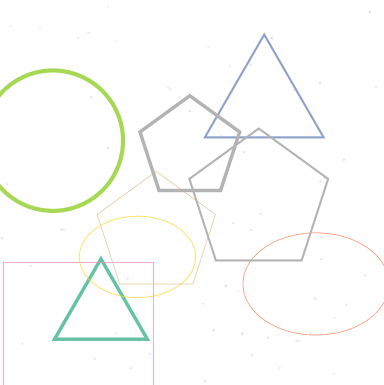[{"shape": "triangle", "thickness": 2.5, "radius": 0.7, "center": [0.262, 0.188]}, {"shape": "oval", "thickness": 0.5, "radius": 0.95, "center": [0.821, 0.263]}, {"shape": "triangle", "thickness": 1.5, "radius": 0.89, "center": [0.686, 0.732]}, {"shape": "square", "thickness": 0.5, "radius": 0.97, "center": [0.202, 0.125]}, {"shape": "circle", "thickness": 3, "radius": 0.91, "center": [0.137, 0.635]}, {"shape": "oval", "thickness": 0.5, "radius": 0.76, "center": [0.357, 0.333]}, {"shape": "pentagon", "thickness": 0.5, "radius": 0.81, "center": [0.406, 0.393]}, {"shape": "pentagon", "thickness": 1.5, "radius": 0.95, "center": [0.672, 0.477]}, {"shape": "pentagon", "thickness": 2.5, "radius": 0.68, "center": [0.493, 0.615]}]